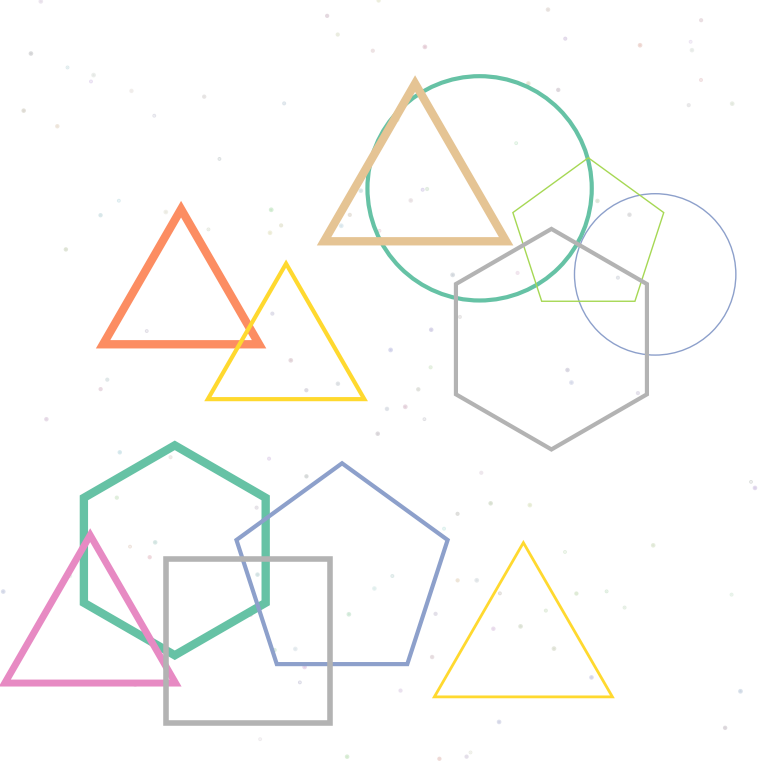[{"shape": "circle", "thickness": 1.5, "radius": 0.73, "center": [0.623, 0.755]}, {"shape": "hexagon", "thickness": 3, "radius": 0.68, "center": [0.227, 0.285]}, {"shape": "triangle", "thickness": 3, "radius": 0.58, "center": [0.235, 0.611]}, {"shape": "circle", "thickness": 0.5, "radius": 0.52, "center": [0.851, 0.644]}, {"shape": "pentagon", "thickness": 1.5, "radius": 0.72, "center": [0.444, 0.254]}, {"shape": "triangle", "thickness": 2.5, "radius": 0.64, "center": [0.117, 0.177]}, {"shape": "pentagon", "thickness": 0.5, "radius": 0.52, "center": [0.764, 0.692]}, {"shape": "triangle", "thickness": 1, "radius": 0.67, "center": [0.68, 0.162]}, {"shape": "triangle", "thickness": 1.5, "radius": 0.59, "center": [0.372, 0.54]}, {"shape": "triangle", "thickness": 3, "radius": 0.68, "center": [0.539, 0.755]}, {"shape": "square", "thickness": 2, "radius": 0.53, "center": [0.322, 0.168]}, {"shape": "hexagon", "thickness": 1.5, "radius": 0.72, "center": [0.716, 0.56]}]